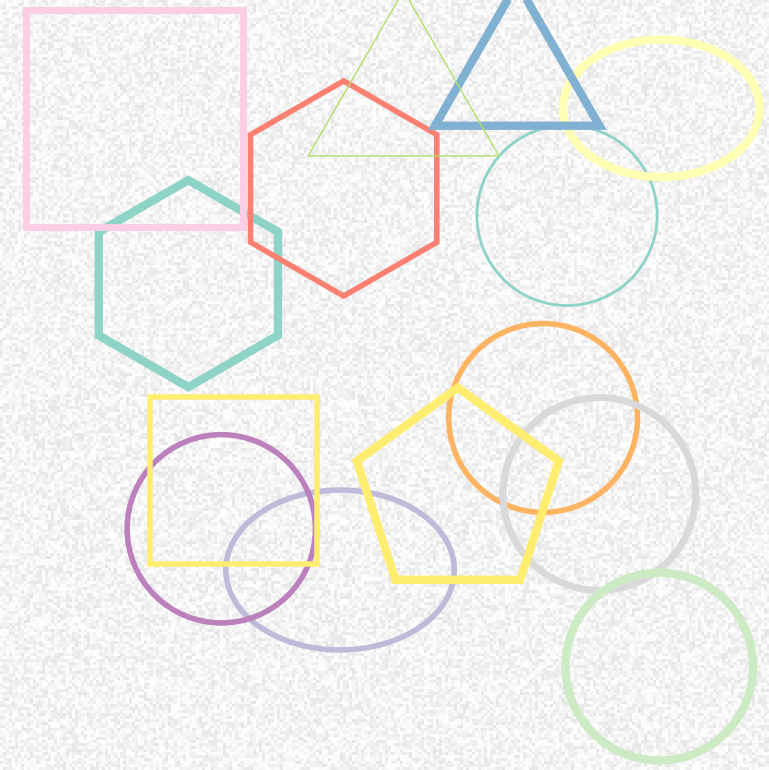[{"shape": "circle", "thickness": 1, "radius": 0.59, "center": [0.736, 0.72]}, {"shape": "hexagon", "thickness": 3, "radius": 0.67, "center": [0.245, 0.632]}, {"shape": "oval", "thickness": 3, "radius": 0.64, "center": [0.859, 0.859]}, {"shape": "oval", "thickness": 2, "radius": 0.74, "center": [0.442, 0.26]}, {"shape": "hexagon", "thickness": 2, "radius": 0.7, "center": [0.446, 0.755]}, {"shape": "triangle", "thickness": 3, "radius": 0.62, "center": [0.672, 0.898]}, {"shape": "circle", "thickness": 2, "radius": 0.61, "center": [0.705, 0.457]}, {"shape": "triangle", "thickness": 0.5, "radius": 0.72, "center": [0.524, 0.869]}, {"shape": "square", "thickness": 2.5, "radius": 0.7, "center": [0.174, 0.846]}, {"shape": "circle", "thickness": 2.5, "radius": 0.63, "center": [0.778, 0.358]}, {"shape": "circle", "thickness": 2, "radius": 0.61, "center": [0.287, 0.313]}, {"shape": "circle", "thickness": 3, "radius": 0.61, "center": [0.856, 0.134]}, {"shape": "square", "thickness": 2, "radius": 0.54, "center": [0.303, 0.376]}, {"shape": "pentagon", "thickness": 3, "radius": 0.69, "center": [0.595, 0.359]}]